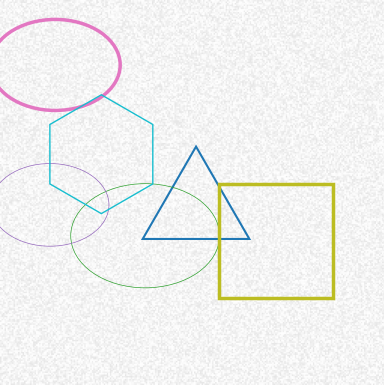[{"shape": "triangle", "thickness": 1.5, "radius": 0.8, "center": [0.509, 0.459]}, {"shape": "oval", "thickness": 0.5, "radius": 0.97, "center": [0.377, 0.388]}, {"shape": "oval", "thickness": 0.5, "radius": 0.77, "center": [0.13, 0.468]}, {"shape": "oval", "thickness": 2.5, "radius": 0.84, "center": [0.143, 0.831]}, {"shape": "square", "thickness": 2.5, "radius": 0.74, "center": [0.716, 0.374]}, {"shape": "hexagon", "thickness": 1, "radius": 0.77, "center": [0.263, 0.599]}]